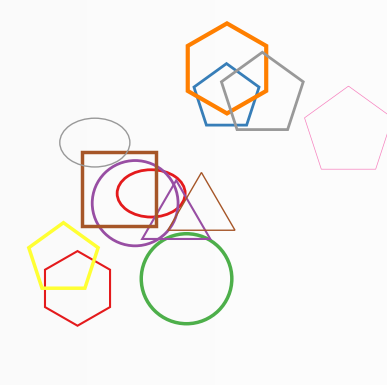[{"shape": "hexagon", "thickness": 1.5, "radius": 0.48, "center": [0.2, 0.251]}, {"shape": "oval", "thickness": 2, "radius": 0.44, "center": [0.39, 0.498]}, {"shape": "pentagon", "thickness": 2, "radius": 0.44, "center": [0.585, 0.746]}, {"shape": "circle", "thickness": 2.5, "radius": 0.58, "center": [0.481, 0.276]}, {"shape": "circle", "thickness": 2, "radius": 0.55, "center": [0.349, 0.472]}, {"shape": "triangle", "thickness": 1.5, "radius": 0.51, "center": [0.455, 0.43]}, {"shape": "hexagon", "thickness": 3, "radius": 0.58, "center": [0.586, 0.822]}, {"shape": "pentagon", "thickness": 2.5, "radius": 0.47, "center": [0.164, 0.328]}, {"shape": "triangle", "thickness": 1, "radius": 0.5, "center": [0.52, 0.452]}, {"shape": "square", "thickness": 2.5, "radius": 0.48, "center": [0.307, 0.51]}, {"shape": "pentagon", "thickness": 0.5, "radius": 0.6, "center": [0.899, 0.657]}, {"shape": "pentagon", "thickness": 2, "radius": 0.56, "center": [0.677, 0.753]}, {"shape": "oval", "thickness": 1, "radius": 0.45, "center": [0.245, 0.63]}]